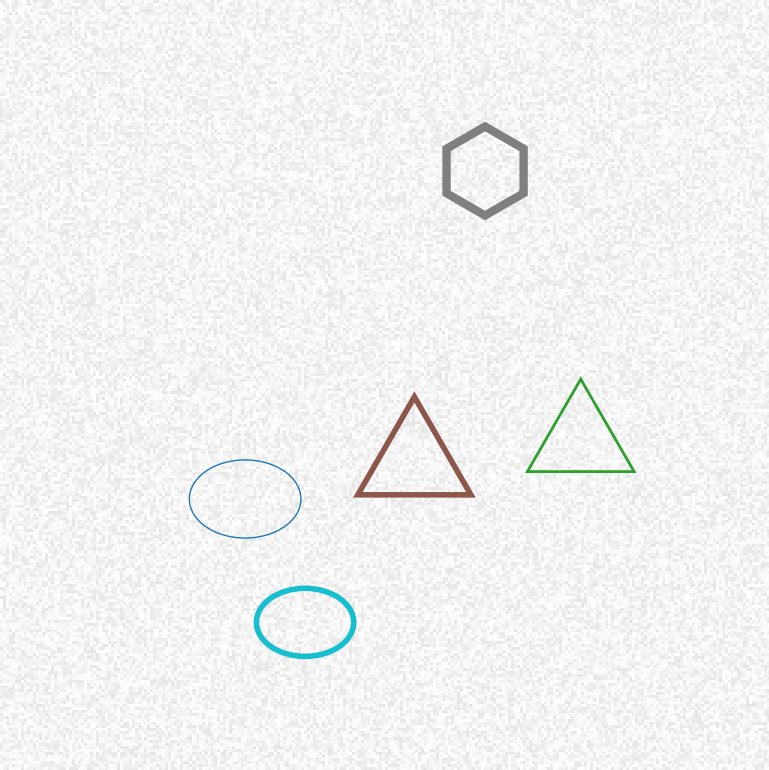[{"shape": "oval", "thickness": 0.5, "radius": 0.36, "center": [0.318, 0.352]}, {"shape": "triangle", "thickness": 1, "radius": 0.4, "center": [0.754, 0.428]}, {"shape": "triangle", "thickness": 2, "radius": 0.42, "center": [0.538, 0.4]}, {"shape": "hexagon", "thickness": 3, "radius": 0.29, "center": [0.63, 0.778]}, {"shape": "oval", "thickness": 2, "radius": 0.32, "center": [0.396, 0.192]}]